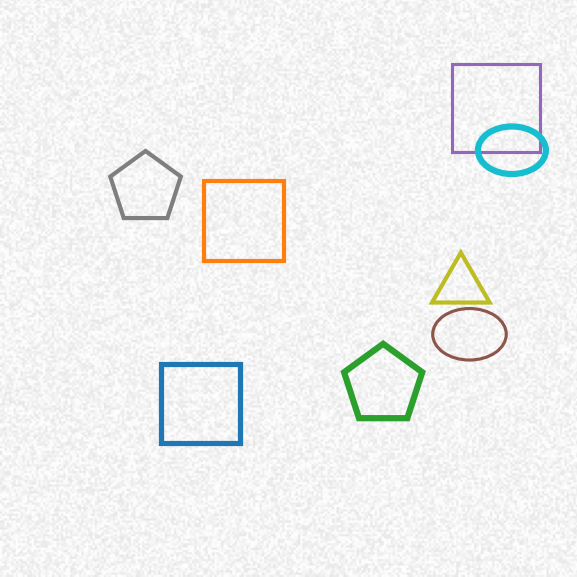[{"shape": "square", "thickness": 2.5, "radius": 0.34, "center": [0.347, 0.301]}, {"shape": "square", "thickness": 2, "radius": 0.35, "center": [0.422, 0.617]}, {"shape": "pentagon", "thickness": 3, "radius": 0.36, "center": [0.663, 0.333]}, {"shape": "square", "thickness": 1.5, "radius": 0.38, "center": [0.859, 0.812]}, {"shape": "oval", "thickness": 1.5, "radius": 0.32, "center": [0.813, 0.42]}, {"shape": "pentagon", "thickness": 2, "radius": 0.32, "center": [0.252, 0.673]}, {"shape": "triangle", "thickness": 2, "radius": 0.29, "center": [0.798, 0.504]}, {"shape": "oval", "thickness": 3, "radius": 0.29, "center": [0.886, 0.739]}]